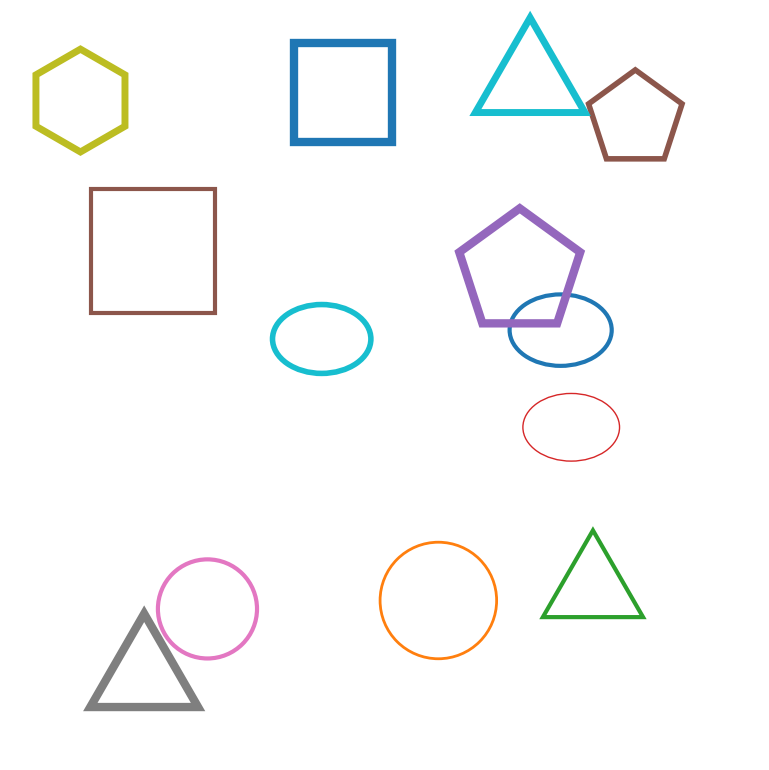[{"shape": "oval", "thickness": 1.5, "radius": 0.33, "center": [0.728, 0.571]}, {"shape": "square", "thickness": 3, "radius": 0.32, "center": [0.446, 0.88]}, {"shape": "circle", "thickness": 1, "radius": 0.38, "center": [0.569, 0.22]}, {"shape": "triangle", "thickness": 1.5, "radius": 0.38, "center": [0.77, 0.236]}, {"shape": "oval", "thickness": 0.5, "radius": 0.31, "center": [0.742, 0.445]}, {"shape": "pentagon", "thickness": 3, "radius": 0.41, "center": [0.675, 0.647]}, {"shape": "pentagon", "thickness": 2, "radius": 0.32, "center": [0.825, 0.845]}, {"shape": "square", "thickness": 1.5, "radius": 0.4, "center": [0.199, 0.674]}, {"shape": "circle", "thickness": 1.5, "radius": 0.32, "center": [0.269, 0.209]}, {"shape": "triangle", "thickness": 3, "radius": 0.4, "center": [0.187, 0.122]}, {"shape": "hexagon", "thickness": 2.5, "radius": 0.33, "center": [0.104, 0.869]}, {"shape": "triangle", "thickness": 2.5, "radius": 0.41, "center": [0.688, 0.895]}, {"shape": "oval", "thickness": 2, "radius": 0.32, "center": [0.418, 0.56]}]